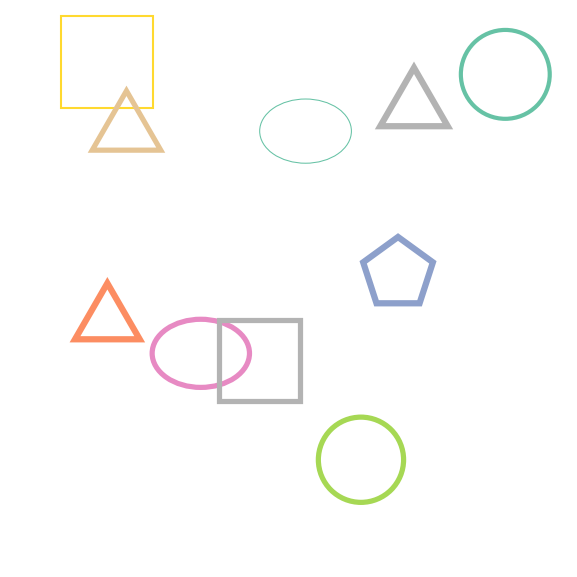[{"shape": "oval", "thickness": 0.5, "radius": 0.4, "center": [0.529, 0.772]}, {"shape": "circle", "thickness": 2, "radius": 0.38, "center": [0.875, 0.87]}, {"shape": "triangle", "thickness": 3, "radius": 0.32, "center": [0.186, 0.444]}, {"shape": "pentagon", "thickness": 3, "radius": 0.32, "center": [0.689, 0.525]}, {"shape": "oval", "thickness": 2.5, "radius": 0.42, "center": [0.348, 0.387]}, {"shape": "circle", "thickness": 2.5, "radius": 0.37, "center": [0.625, 0.203]}, {"shape": "square", "thickness": 1, "radius": 0.4, "center": [0.185, 0.891]}, {"shape": "triangle", "thickness": 2.5, "radius": 0.34, "center": [0.219, 0.773]}, {"shape": "triangle", "thickness": 3, "radius": 0.34, "center": [0.717, 0.814]}, {"shape": "square", "thickness": 2.5, "radius": 0.35, "center": [0.45, 0.375]}]